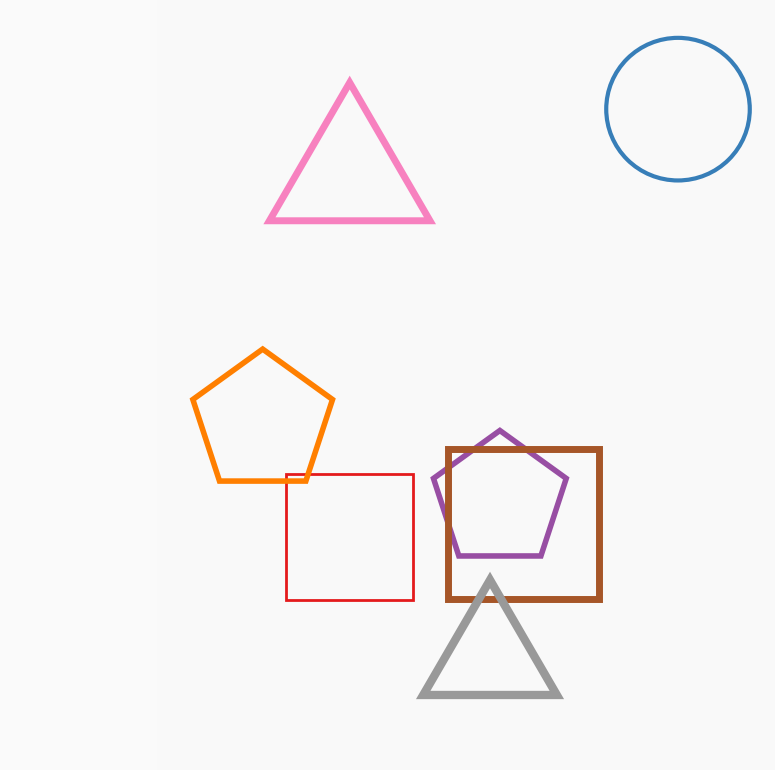[{"shape": "square", "thickness": 1, "radius": 0.41, "center": [0.451, 0.302]}, {"shape": "circle", "thickness": 1.5, "radius": 0.46, "center": [0.875, 0.858]}, {"shape": "pentagon", "thickness": 2, "radius": 0.45, "center": [0.645, 0.351]}, {"shape": "pentagon", "thickness": 2, "radius": 0.47, "center": [0.339, 0.452]}, {"shape": "square", "thickness": 2.5, "radius": 0.49, "center": [0.675, 0.32]}, {"shape": "triangle", "thickness": 2.5, "radius": 0.6, "center": [0.451, 0.773]}, {"shape": "triangle", "thickness": 3, "radius": 0.5, "center": [0.632, 0.147]}]